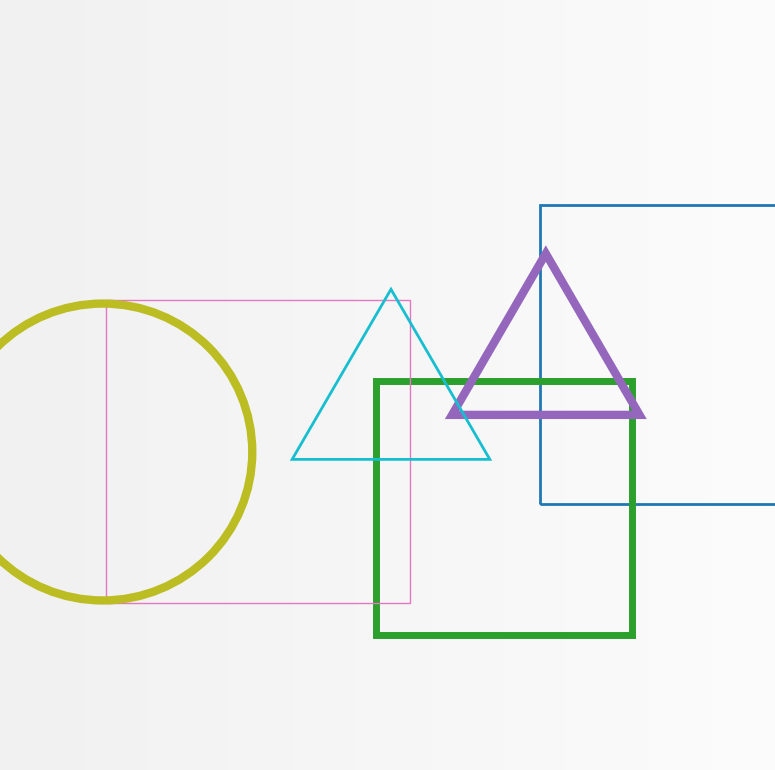[{"shape": "square", "thickness": 1, "radius": 0.97, "center": [0.892, 0.54]}, {"shape": "square", "thickness": 2.5, "radius": 0.83, "center": [0.65, 0.34]}, {"shape": "triangle", "thickness": 3, "radius": 0.7, "center": [0.704, 0.531]}, {"shape": "square", "thickness": 0.5, "radius": 0.98, "center": [0.333, 0.414]}, {"shape": "circle", "thickness": 3, "radius": 0.96, "center": [0.133, 0.413]}, {"shape": "triangle", "thickness": 1, "radius": 0.74, "center": [0.504, 0.477]}]